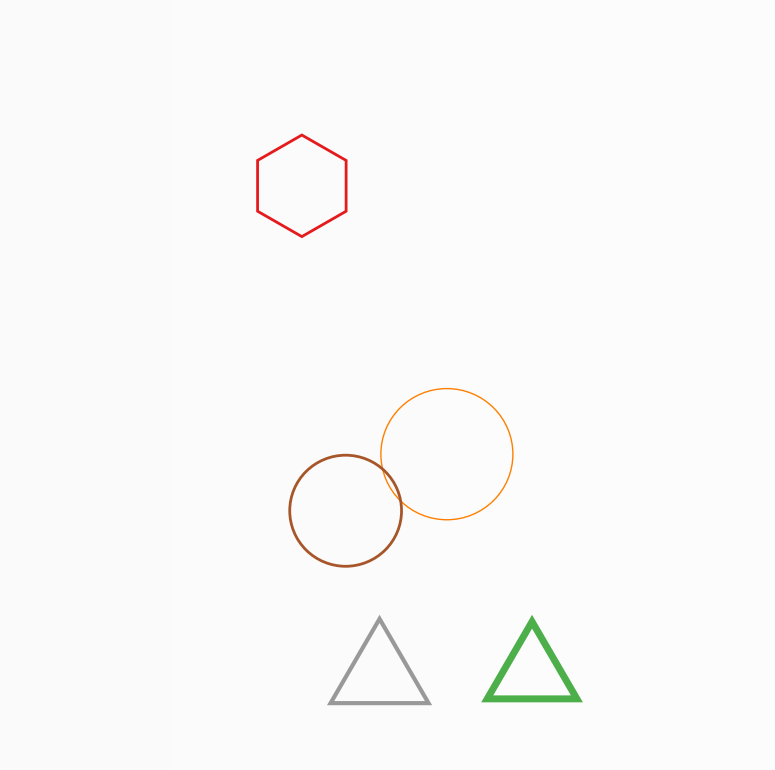[{"shape": "hexagon", "thickness": 1, "radius": 0.33, "center": [0.389, 0.759]}, {"shape": "triangle", "thickness": 2.5, "radius": 0.33, "center": [0.687, 0.126]}, {"shape": "circle", "thickness": 0.5, "radius": 0.43, "center": [0.577, 0.41]}, {"shape": "circle", "thickness": 1, "radius": 0.36, "center": [0.446, 0.337]}, {"shape": "triangle", "thickness": 1.5, "radius": 0.36, "center": [0.49, 0.123]}]